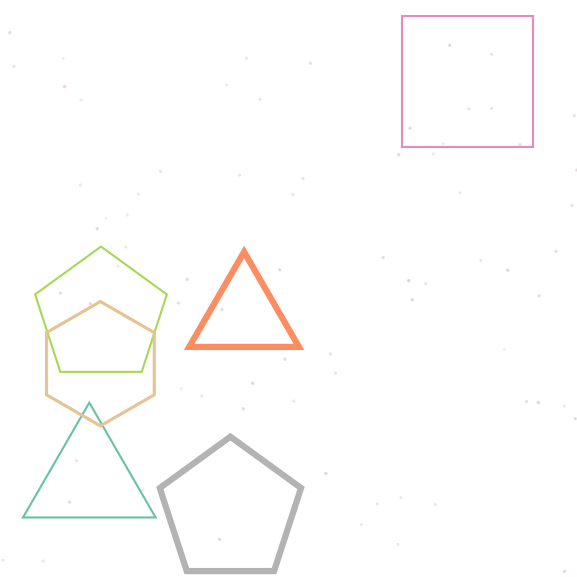[{"shape": "triangle", "thickness": 1, "radius": 0.66, "center": [0.155, 0.169]}, {"shape": "triangle", "thickness": 3, "radius": 0.55, "center": [0.423, 0.453]}, {"shape": "square", "thickness": 1, "radius": 0.57, "center": [0.809, 0.858]}, {"shape": "pentagon", "thickness": 1, "radius": 0.6, "center": [0.175, 0.452]}, {"shape": "hexagon", "thickness": 1.5, "radius": 0.54, "center": [0.174, 0.369]}, {"shape": "pentagon", "thickness": 3, "radius": 0.64, "center": [0.399, 0.114]}]